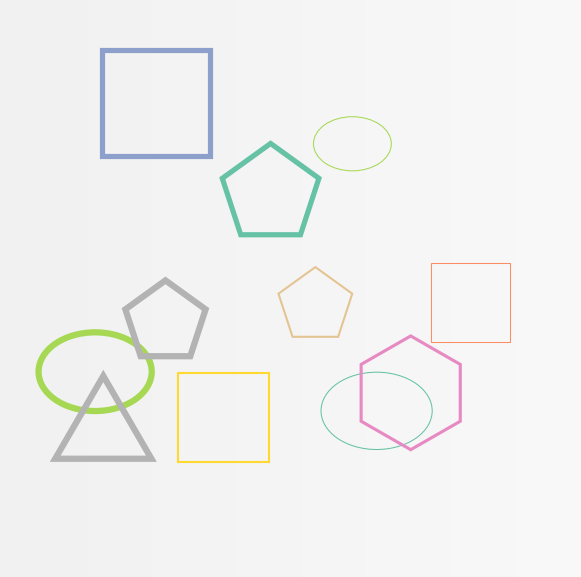[{"shape": "pentagon", "thickness": 2.5, "radius": 0.44, "center": [0.466, 0.663]}, {"shape": "oval", "thickness": 0.5, "radius": 0.48, "center": [0.648, 0.288]}, {"shape": "square", "thickness": 0.5, "radius": 0.34, "center": [0.809, 0.475]}, {"shape": "square", "thickness": 2.5, "radius": 0.46, "center": [0.268, 0.821]}, {"shape": "hexagon", "thickness": 1.5, "radius": 0.49, "center": [0.707, 0.319]}, {"shape": "oval", "thickness": 3, "radius": 0.49, "center": [0.164, 0.356]}, {"shape": "oval", "thickness": 0.5, "radius": 0.33, "center": [0.606, 0.75]}, {"shape": "square", "thickness": 1, "radius": 0.39, "center": [0.384, 0.276]}, {"shape": "pentagon", "thickness": 1, "radius": 0.33, "center": [0.543, 0.47]}, {"shape": "triangle", "thickness": 3, "radius": 0.48, "center": [0.178, 0.253]}, {"shape": "pentagon", "thickness": 3, "radius": 0.36, "center": [0.285, 0.441]}]